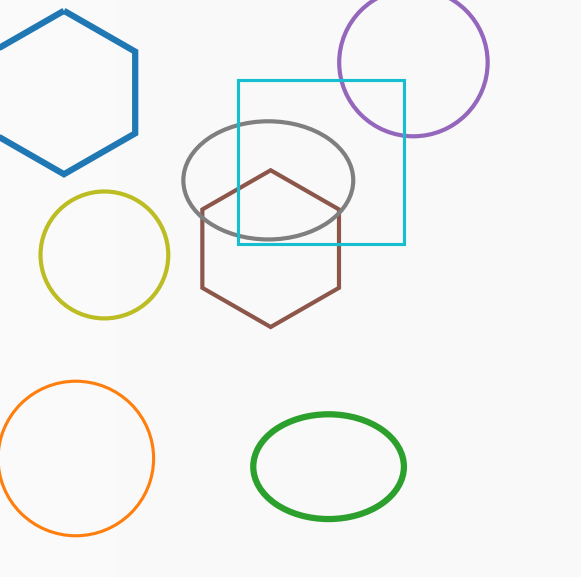[{"shape": "hexagon", "thickness": 3, "radius": 0.71, "center": [0.11, 0.839]}, {"shape": "circle", "thickness": 1.5, "radius": 0.67, "center": [0.13, 0.205]}, {"shape": "oval", "thickness": 3, "radius": 0.65, "center": [0.565, 0.191]}, {"shape": "circle", "thickness": 2, "radius": 0.64, "center": [0.711, 0.891]}, {"shape": "hexagon", "thickness": 2, "radius": 0.68, "center": [0.466, 0.569]}, {"shape": "oval", "thickness": 2, "radius": 0.73, "center": [0.462, 0.687]}, {"shape": "circle", "thickness": 2, "radius": 0.55, "center": [0.18, 0.558]}, {"shape": "square", "thickness": 1.5, "radius": 0.71, "center": [0.553, 0.719]}]